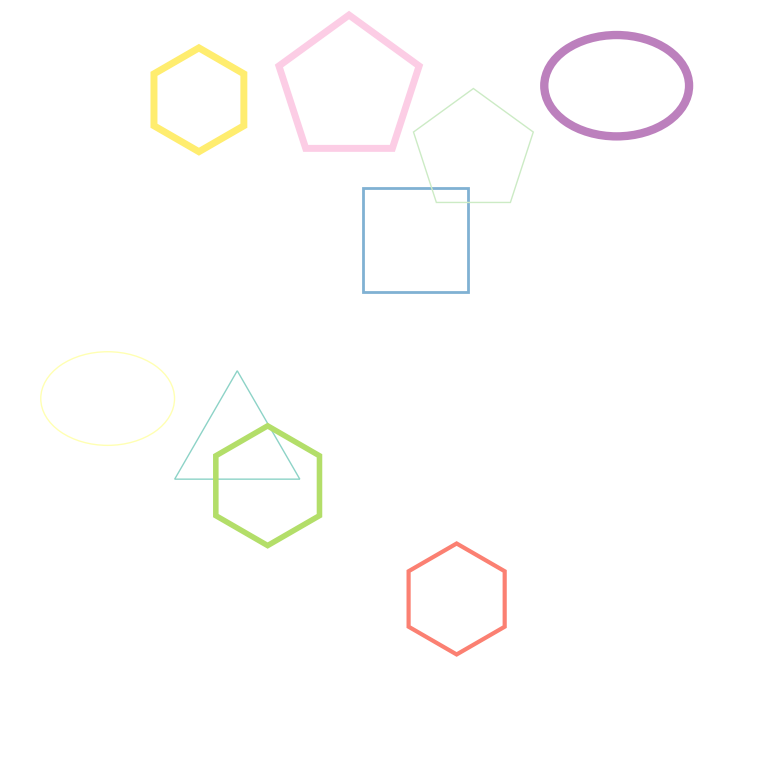[{"shape": "triangle", "thickness": 0.5, "radius": 0.47, "center": [0.308, 0.425]}, {"shape": "oval", "thickness": 0.5, "radius": 0.43, "center": [0.14, 0.482]}, {"shape": "hexagon", "thickness": 1.5, "radius": 0.36, "center": [0.593, 0.222]}, {"shape": "square", "thickness": 1, "radius": 0.34, "center": [0.54, 0.688]}, {"shape": "hexagon", "thickness": 2, "radius": 0.39, "center": [0.348, 0.369]}, {"shape": "pentagon", "thickness": 2.5, "radius": 0.48, "center": [0.453, 0.885]}, {"shape": "oval", "thickness": 3, "radius": 0.47, "center": [0.801, 0.889]}, {"shape": "pentagon", "thickness": 0.5, "radius": 0.41, "center": [0.615, 0.803]}, {"shape": "hexagon", "thickness": 2.5, "radius": 0.34, "center": [0.258, 0.87]}]